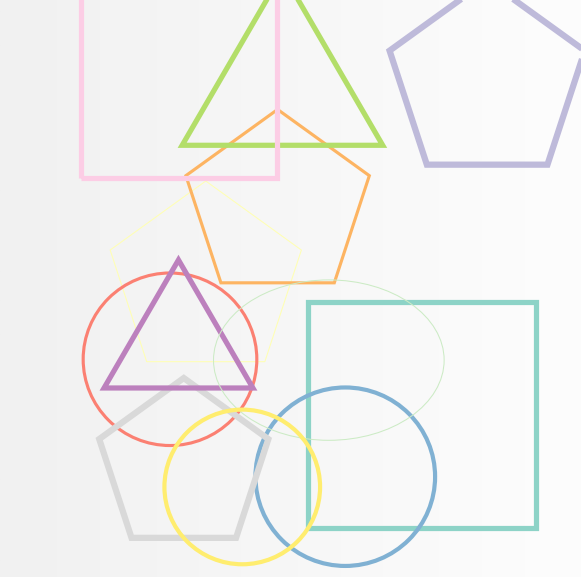[{"shape": "square", "thickness": 2.5, "radius": 0.98, "center": [0.726, 0.28]}, {"shape": "pentagon", "thickness": 0.5, "radius": 0.86, "center": [0.354, 0.513]}, {"shape": "pentagon", "thickness": 3, "radius": 0.88, "center": [0.838, 0.857]}, {"shape": "circle", "thickness": 1.5, "radius": 0.75, "center": [0.292, 0.377]}, {"shape": "circle", "thickness": 2, "radius": 0.77, "center": [0.594, 0.174]}, {"shape": "pentagon", "thickness": 1.5, "radius": 0.83, "center": [0.478, 0.644]}, {"shape": "triangle", "thickness": 2.5, "radius": 1.0, "center": [0.486, 0.847]}, {"shape": "square", "thickness": 2.5, "radius": 0.84, "center": [0.308, 0.86]}, {"shape": "pentagon", "thickness": 3, "radius": 0.76, "center": [0.316, 0.192]}, {"shape": "triangle", "thickness": 2.5, "radius": 0.74, "center": [0.307, 0.401]}, {"shape": "oval", "thickness": 0.5, "radius": 0.99, "center": [0.566, 0.376]}, {"shape": "circle", "thickness": 2, "radius": 0.67, "center": [0.417, 0.156]}]